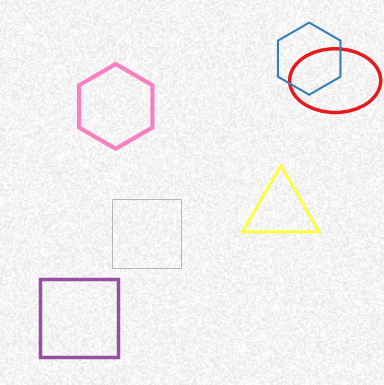[{"shape": "oval", "thickness": 2.5, "radius": 0.59, "center": [0.871, 0.791]}, {"shape": "hexagon", "thickness": 1.5, "radius": 0.47, "center": [0.803, 0.848]}, {"shape": "square", "thickness": 2.5, "radius": 0.51, "center": [0.206, 0.174]}, {"shape": "triangle", "thickness": 2, "radius": 0.57, "center": [0.73, 0.455]}, {"shape": "hexagon", "thickness": 3, "radius": 0.55, "center": [0.301, 0.724]}, {"shape": "square", "thickness": 0.5, "radius": 0.45, "center": [0.381, 0.393]}]